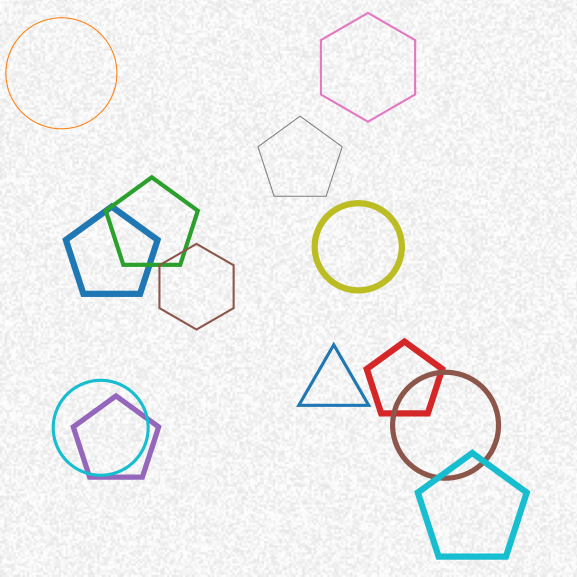[{"shape": "triangle", "thickness": 1.5, "radius": 0.35, "center": [0.578, 0.332]}, {"shape": "pentagon", "thickness": 3, "radius": 0.42, "center": [0.193, 0.558]}, {"shape": "circle", "thickness": 0.5, "radius": 0.48, "center": [0.106, 0.872]}, {"shape": "pentagon", "thickness": 2, "radius": 0.42, "center": [0.263, 0.608]}, {"shape": "pentagon", "thickness": 3, "radius": 0.34, "center": [0.7, 0.339]}, {"shape": "pentagon", "thickness": 2.5, "radius": 0.39, "center": [0.201, 0.236]}, {"shape": "hexagon", "thickness": 1, "radius": 0.37, "center": [0.34, 0.503]}, {"shape": "circle", "thickness": 2.5, "radius": 0.46, "center": [0.772, 0.263]}, {"shape": "hexagon", "thickness": 1, "radius": 0.47, "center": [0.637, 0.883]}, {"shape": "pentagon", "thickness": 0.5, "radius": 0.38, "center": [0.52, 0.721]}, {"shape": "circle", "thickness": 3, "radius": 0.38, "center": [0.62, 0.572]}, {"shape": "pentagon", "thickness": 3, "radius": 0.5, "center": [0.818, 0.116]}, {"shape": "circle", "thickness": 1.5, "radius": 0.41, "center": [0.174, 0.258]}]